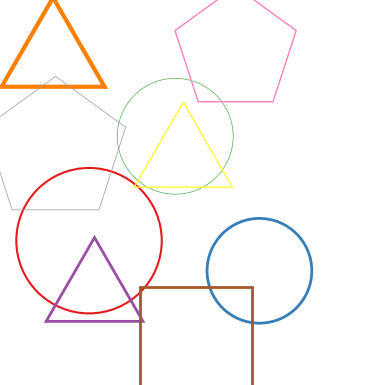[{"shape": "circle", "thickness": 1.5, "radius": 0.94, "center": [0.231, 0.375]}, {"shape": "circle", "thickness": 2, "radius": 0.68, "center": [0.674, 0.297]}, {"shape": "circle", "thickness": 0.5, "radius": 0.75, "center": [0.455, 0.646]}, {"shape": "triangle", "thickness": 2, "radius": 0.73, "center": [0.245, 0.238]}, {"shape": "triangle", "thickness": 3, "radius": 0.77, "center": [0.138, 0.852]}, {"shape": "triangle", "thickness": 1, "radius": 0.74, "center": [0.476, 0.587]}, {"shape": "square", "thickness": 2, "radius": 0.72, "center": [0.51, 0.109]}, {"shape": "pentagon", "thickness": 1, "radius": 0.83, "center": [0.612, 0.87]}, {"shape": "pentagon", "thickness": 0.5, "radius": 0.96, "center": [0.144, 0.61]}]